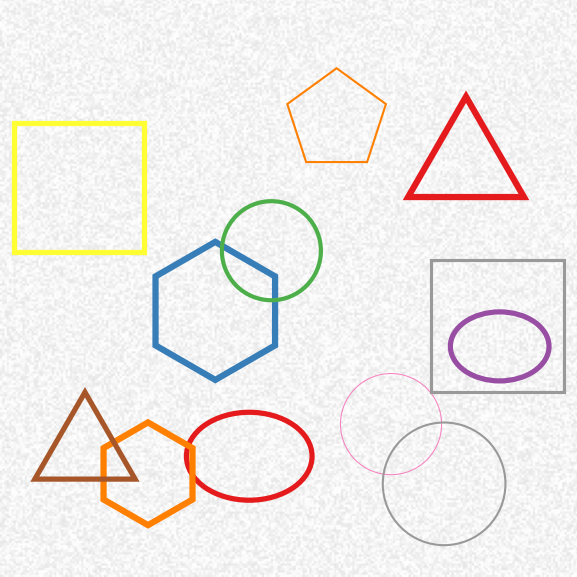[{"shape": "oval", "thickness": 2.5, "radius": 0.54, "center": [0.432, 0.209]}, {"shape": "triangle", "thickness": 3, "radius": 0.58, "center": [0.807, 0.716]}, {"shape": "hexagon", "thickness": 3, "radius": 0.6, "center": [0.373, 0.461]}, {"shape": "circle", "thickness": 2, "radius": 0.43, "center": [0.47, 0.565]}, {"shape": "oval", "thickness": 2.5, "radius": 0.43, "center": [0.865, 0.399]}, {"shape": "hexagon", "thickness": 3, "radius": 0.44, "center": [0.256, 0.179]}, {"shape": "pentagon", "thickness": 1, "radius": 0.45, "center": [0.583, 0.791]}, {"shape": "square", "thickness": 2.5, "radius": 0.56, "center": [0.137, 0.675]}, {"shape": "triangle", "thickness": 2.5, "radius": 0.5, "center": [0.147, 0.22]}, {"shape": "circle", "thickness": 0.5, "radius": 0.44, "center": [0.677, 0.265]}, {"shape": "square", "thickness": 1.5, "radius": 0.57, "center": [0.861, 0.434]}, {"shape": "circle", "thickness": 1, "radius": 0.53, "center": [0.769, 0.161]}]